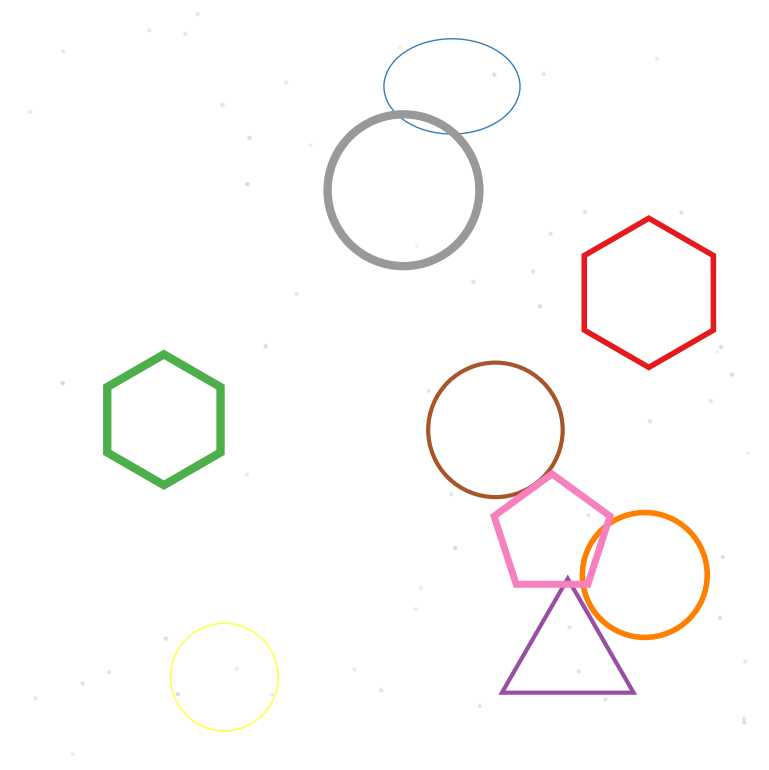[{"shape": "hexagon", "thickness": 2, "radius": 0.48, "center": [0.843, 0.62]}, {"shape": "oval", "thickness": 0.5, "radius": 0.44, "center": [0.587, 0.888]}, {"shape": "hexagon", "thickness": 3, "radius": 0.42, "center": [0.213, 0.455]}, {"shape": "triangle", "thickness": 1.5, "radius": 0.49, "center": [0.737, 0.15]}, {"shape": "circle", "thickness": 2, "radius": 0.41, "center": [0.837, 0.253]}, {"shape": "circle", "thickness": 0.5, "radius": 0.35, "center": [0.291, 0.121]}, {"shape": "circle", "thickness": 1.5, "radius": 0.44, "center": [0.643, 0.442]}, {"shape": "pentagon", "thickness": 2.5, "radius": 0.4, "center": [0.717, 0.305]}, {"shape": "circle", "thickness": 3, "radius": 0.49, "center": [0.524, 0.753]}]